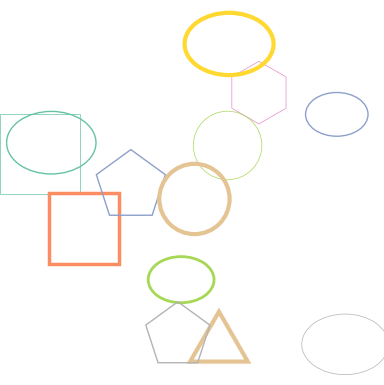[{"shape": "oval", "thickness": 1, "radius": 0.58, "center": [0.133, 0.629]}, {"shape": "square", "thickness": 0.5, "radius": 0.52, "center": [0.104, 0.599]}, {"shape": "square", "thickness": 2.5, "radius": 0.46, "center": [0.217, 0.407]}, {"shape": "pentagon", "thickness": 1, "radius": 0.47, "center": [0.34, 0.517]}, {"shape": "oval", "thickness": 1, "radius": 0.41, "center": [0.875, 0.703]}, {"shape": "hexagon", "thickness": 0.5, "radius": 0.41, "center": [0.673, 0.759]}, {"shape": "oval", "thickness": 2, "radius": 0.43, "center": [0.47, 0.274]}, {"shape": "circle", "thickness": 0.5, "radius": 0.45, "center": [0.591, 0.622]}, {"shape": "oval", "thickness": 3, "radius": 0.58, "center": [0.595, 0.886]}, {"shape": "circle", "thickness": 3, "radius": 0.46, "center": [0.505, 0.483]}, {"shape": "triangle", "thickness": 3, "radius": 0.43, "center": [0.569, 0.104]}, {"shape": "oval", "thickness": 0.5, "radius": 0.56, "center": [0.896, 0.106]}, {"shape": "pentagon", "thickness": 1, "radius": 0.44, "center": [0.462, 0.129]}]